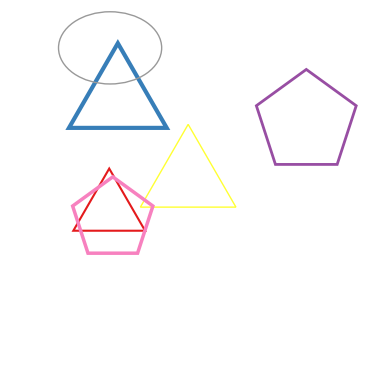[{"shape": "triangle", "thickness": 1.5, "radius": 0.54, "center": [0.284, 0.455]}, {"shape": "triangle", "thickness": 3, "radius": 0.73, "center": [0.306, 0.741]}, {"shape": "pentagon", "thickness": 2, "radius": 0.68, "center": [0.796, 0.683]}, {"shape": "triangle", "thickness": 1, "radius": 0.72, "center": [0.489, 0.534]}, {"shape": "pentagon", "thickness": 2.5, "radius": 0.55, "center": [0.293, 0.431]}, {"shape": "oval", "thickness": 1, "radius": 0.67, "center": [0.286, 0.876]}]